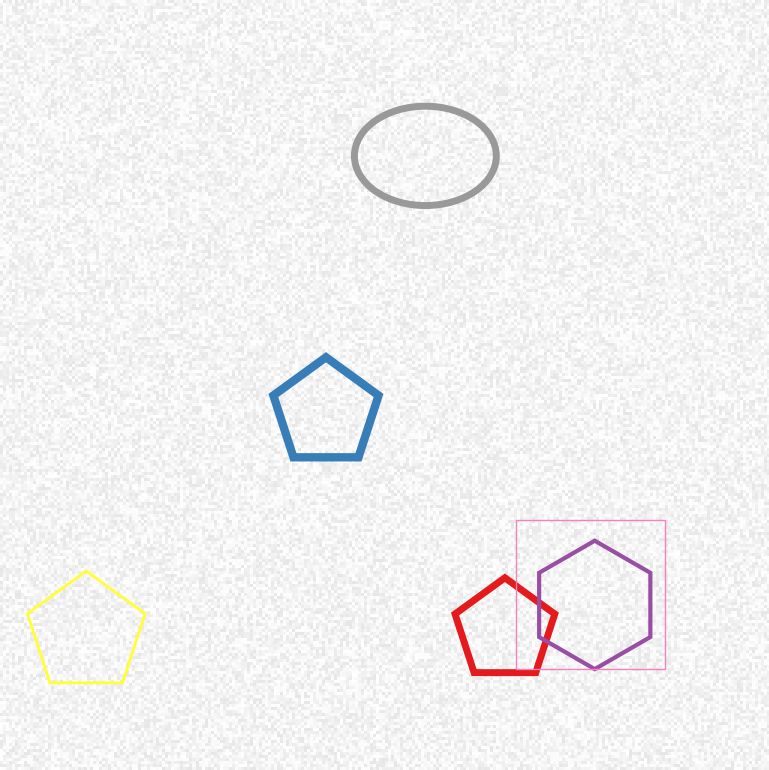[{"shape": "pentagon", "thickness": 2.5, "radius": 0.34, "center": [0.656, 0.182]}, {"shape": "pentagon", "thickness": 3, "radius": 0.36, "center": [0.423, 0.464]}, {"shape": "hexagon", "thickness": 1.5, "radius": 0.42, "center": [0.772, 0.214]}, {"shape": "pentagon", "thickness": 1, "radius": 0.4, "center": [0.112, 0.178]}, {"shape": "square", "thickness": 0.5, "radius": 0.48, "center": [0.767, 0.228]}, {"shape": "oval", "thickness": 2.5, "radius": 0.46, "center": [0.552, 0.798]}]